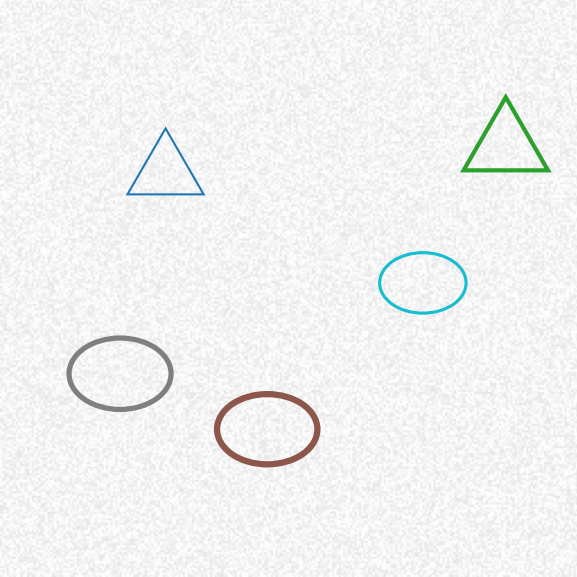[{"shape": "triangle", "thickness": 1, "radius": 0.38, "center": [0.287, 0.701]}, {"shape": "triangle", "thickness": 2, "radius": 0.42, "center": [0.876, 0.746]}, {"shape": "oval", "thickness": 3, "radius": 0.43, "center": [0.463, 0.256]}, {"shape": "oval", "thickness": 2.5, "radius": 0.44, "center": [0.208, 0.352]}, {"shape": "oval", "thickness": 1.5, "radius": 0.37, "center": [0.732, 0.509]}]